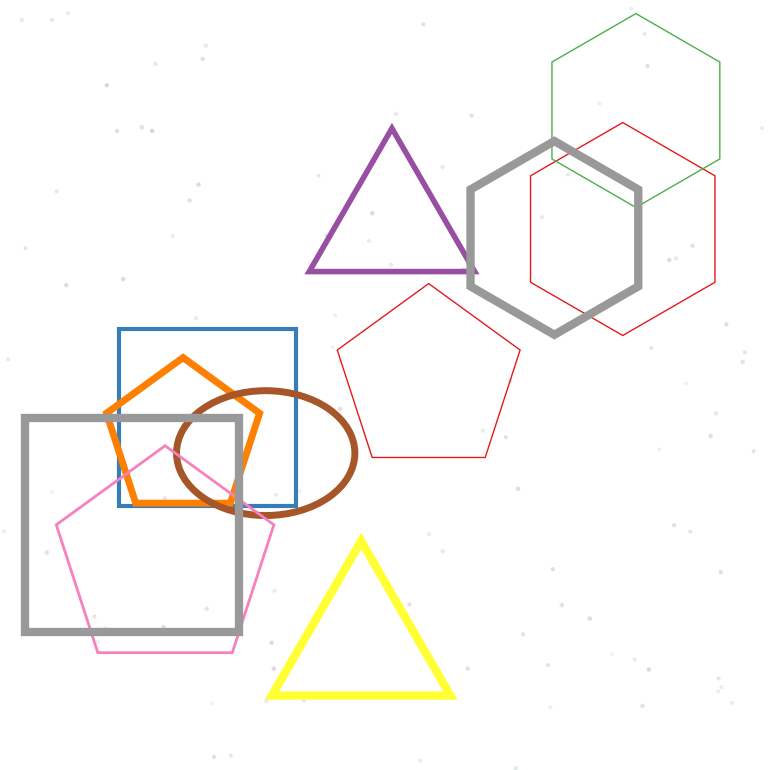[{"shape": "hexagon", "thickness": 0.5, "radius": 0.69, "center": [0.809, 0.703]}, {"shape": "pentagon", "thickness": 0.5, "radius": 0.62, "center": [0.557, 0.507]}, {"shape": "square", "thickness": 1.5, "radius": 0.57, "center": [0.269, 0.458]}, {"shape": "hexagon", "thickness": 0.5, "radius": 0.63, "center": [0.826, 0.856]}, {"shape": "triangle", "thickness": 2, "radius": 0.62, "center": [0.509, 0.709]}, {"shape": "pentagon", "thickness": 2.5, "radius": 0.52, "center": [0.238, 0.431]}, {"shape": "triangle", "thickness": 3, "radius": 0.67, "center": [0.469, 0.164]}, {"shape": "oval", "thickness": 2.5, "radius": 0.58, "center": [0.345, 0.412]}, {"shape": "pentagon", "thickness": 1, "radius": 0.74, "center": [0.214, 0.273]}, {"shape": "square", "thickness": 3, "radius": 0.69, "center": [0.172, 0.318]}, {"shape": "hexagon", "thickness": 3, "radius": 0.63, "center": [0.72, 0.691]}]